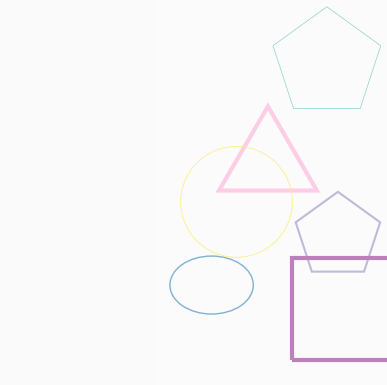[{"shape": "pentagon", "thickness": 0.5, "radius": 0.73, "center": [0.844, 0.836]}, {"shape": "pentagon", "thickness": 1.5, "radius": 0.57, "center": [0.872, 0.387]}, {"shape": "oval", "thickness": 1, "radius": 0.54, "center": [0.546, 0.26]}, {"shape": "triangle", "thickness": 3, "radius": 0.73, "center": [0.691, 0.578]}, {"shape": "square", "thickness": 3, "radius": 0.66, "center": [0.886, 0.198]}, {"shape": "circle", "thickness": 0.5, "radius": 0.72, "center": [0.61, 0.476]}]